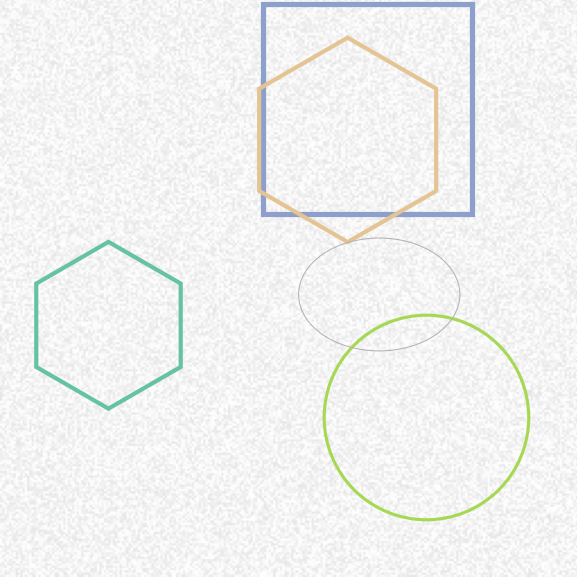[{"shape": "hexagon", "thickness": 2, "radius": 0.72, "center": [0.188, 0.436]}, {"shape": "square", "thickness": 2.5, "radius": 0.91, "center": [0.636, 0.81]}, {"shape": "circle", "thickness": 1.5, "radius": 0.89, "center": [0.738, 0.276]}, {"shape": "hexagon", "thickness": 2, "radius": 0.88, "center": [0.602, 0.757]}, {"shape": "oval", "thickness": 0.5, "radius": 0.7, "center": [0.657, 0.489]}]